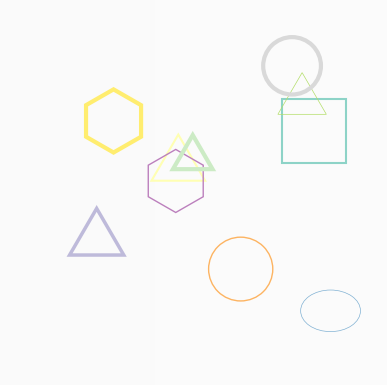[{"shape": "square", "thickness": 1.5, "radius": 0.41, "center": [0.81, 0.66]}, {"shape": "triangle", "thickness": 1.5, "radius": 0.4, "center": [0.46, 0.571]}, {"shape": "triangle", "thickness": 2.5, "radius": 0.4, "center": [0.249, 0.378]}, {"shape": "oval", "thickness": 0.5, "radius": 0.39, "center": [0.853, 0.193]}, {"shape": "circle", "thickness": 1, "radius": 0.41, "center": [0.621, 0.301]}, {"shape": "triangle", "thickness": 0.5, "radius": 0.36, "center": [0.78, 0.739]}, {"shape": "circle", "thickness": 3, "radius": 0.37, "center": [0.754, 0.829]}, {"shape": "hexagon", "thickness": 1, "radius": 0.41, "center": [0.454, 0.53]}, {"shape": "triangle", "thickness": 3, "radius": 0.3, "center": [0.497, 0.59]}, {"shape": "hexagon", "thickness": 3, "radius": 0.41, "center": [0.293, 0.686]}]